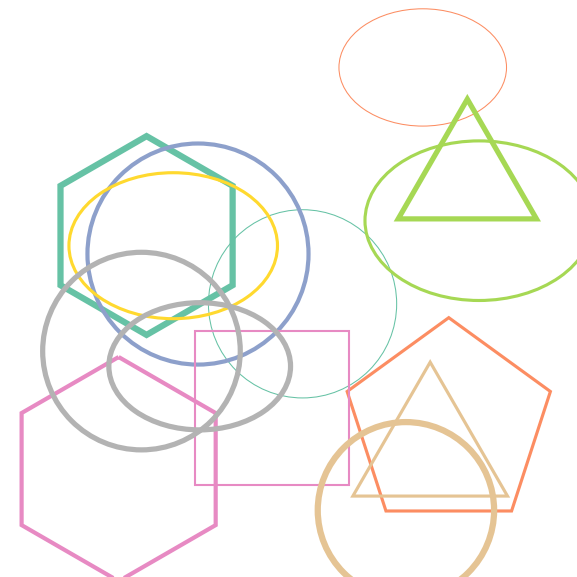[{"shape": "circle", "thickness": 0.5, "radius": 0.81, "center": [0.524, 0.473]}, {"shape": "hexagon", "thickness": 3, "radius": 0.86, "center": [0.254, 0.591]}, {"shape": "pentagon", "thickness": 1.5, "radius": 0.93, "center": [0.777, 0.264]}, {"shape": "oval", "thickness": 0.5, "radius": 0.73, "center": [0.732, 0.882]}, {"shape": "circle", "thickness": 2, "radius": 0.96, "center": [0.343, 0.559]}, {"shape": "hexagon", "thickness": 2, "radius": 0.97, "center": [0.205, 0.187]}, {"shape": "square", "thickness": 1, "radius": 0.67, "center": [0.471, 0.293]}, {"shape": "oval", "thickness": 1.5, "radius": 0.99, "center": [0.829, 0.617]}, {"shape": "triangle", "thickness": 2.5, "radius": 0.69, "center": [0.809, 0.689]}, {"shape": "oval", "thickness": 1.5, "radius": 0.9, "center": [0.3, 0.574]}, {"shape": "circle", "thickness": 3, "radius": 0.76, "center": [0.703, 0.116]}, {"shape": "triangle", "thickness": 1.5, "radius": 0.77, "center": [0.745, 0.217]}, {"shape": "oval", "thickness": 2.5, "radius": 0.79, "center": [0.346, 0.365]}, {"shape": "circle", "thickness": 2.5, "radius": 0.86, "center": [0.245, 0.391]}]